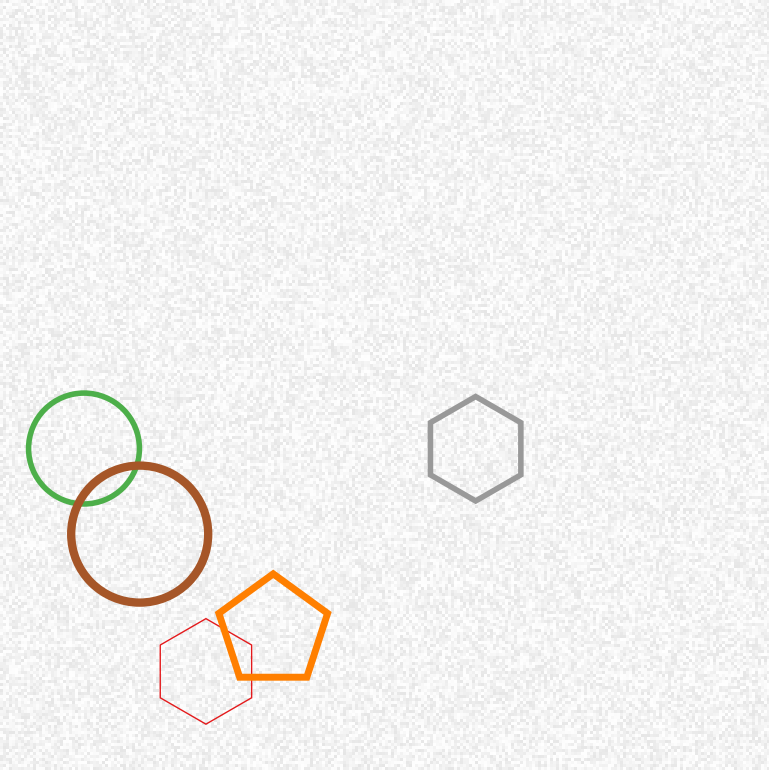[{"shape": "hexagon", "thickness": 0.5, "radius": 0.34, "center": [0.267, 0.128]}, {"shape": "circle", "thickness": 2, "radius": 0.36, "center": [0.109, 0.418]}, {"shape": "pentagon", "thickness": 2.5, "radius": 0.37, "center": [0.355, 0.181]}, {"shape": "circle", "thickness": 3, "radius": 0.44, "center": [0.181, 0.306]}, {"shape": "hexagon", "thickness": 2, "radius": 0.34, "center": [0.618, 0.417]}]